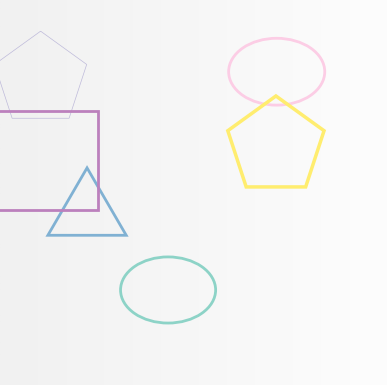[{"shape": "oval", "thickness": 2, "radius": 0.61, "center": [0.434, 0.247]}, {"shape": "pentagon", "thickness": 0.5, "radius": 0.63, "center": [0.105, 0.794]}, {"shape": "triangle", "thickness": 2, "radius": 0.58, "center": [0.225, 0.447]}, {"shape": "oval", "thickness": 2, "radius": 0.62, "center": [0.714, 0.814]}, {"shape": "square", "thickness": 2, "radius": 0.65, "center": [0.123, 0.583]}, {"shape": "pentagon", "thickness": 2.5, "radius": 0.65, "center": [0.712, 0.62]}]